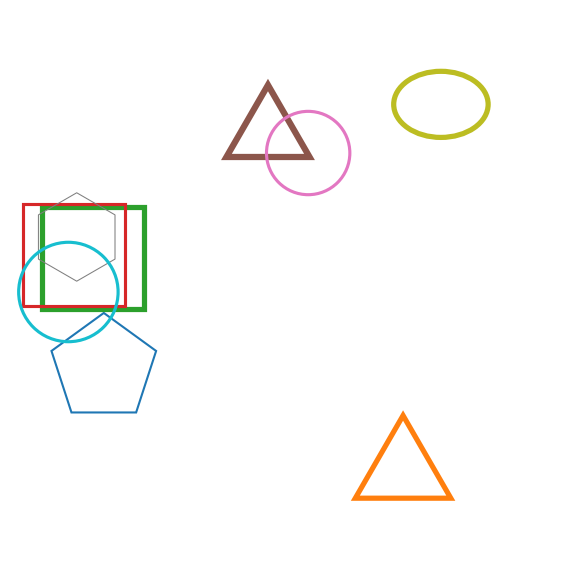[{"shape": "pentagon", "thickness": 1, "radius": 0.48, "center": [0.18, 0.362]}, {"shape": "triangle", "thickness": 2.5, "radius": 0.48, "center": [0.698, 0.184]}, {"shape": "square", "thickness": 2.5, "radius": 0.44, "center": [0.161, 0.552]}, {"shape": "square", "thickness": 1.5, "radius": 0.44, "center": [0.128, 0.558]}, {"shape": "triangle", "thickness": 3, "radius": 0.42, "center": [0.464, 0.769]}, {"shape": "circle", "thickness": 1.5, "radius": 0.36, "center": [0.534, 0.734]}, {"shape": "hexagon", "thickness": 0.5, "radius": 0.38, "center": [0.133, 0.589]}, {"shape": "oval", "thickness": 2.5, "radius": 0.41, "center": [0.764, 0.818]}, {"shape": "circle", "thickness": 1.5, "radius": 0.43, "center": [0.118, 0.494]}]